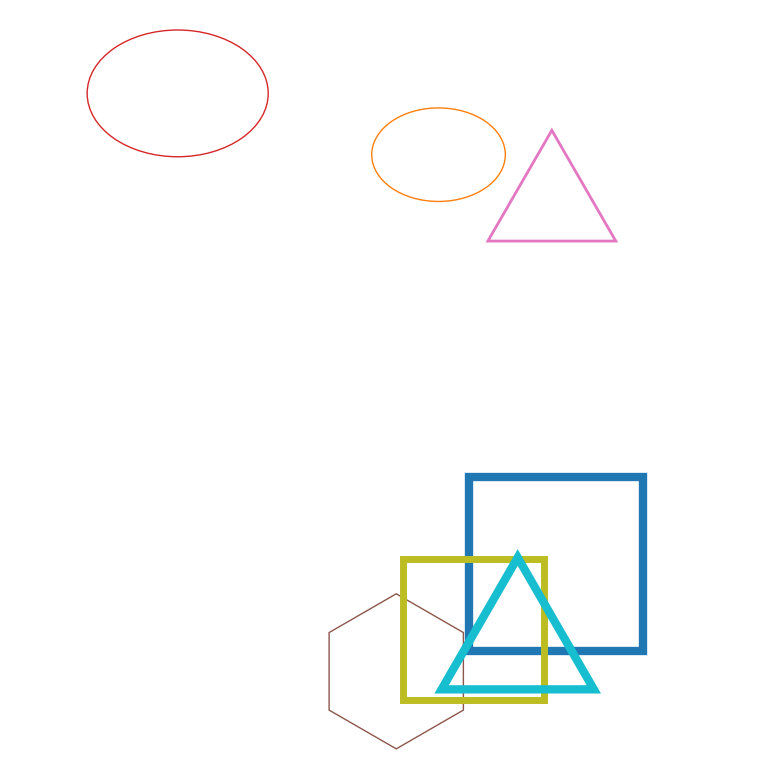[{"shape": "square", "thickness": 3, "radius": 0.57, "center": [0.722, 0.268]}, {"shape": "oval", "thickness": 0.5, "radius": 0.43, "center": [0.57, 0.799]}, {"shape": "oval", "thickness": 0.5, "radius": 0.59, "center": [0.231, 0.879]}, {"shape": "hexagon", "thickness": 0.5, "radius": 0.5, "center": [0.515, 0.128]}, {"shape": "triangle", "thickness": 1, "radius": 0.48, "center": [0.717, 0.735]}, {"shape": "square", "thickness": 2.5, "radius": 0.46, "center": [0.615, 0.183]}, {"shape": "triangle", "thickness": 3, "radius": 0.57, "center": [0.672, 0.162]}]